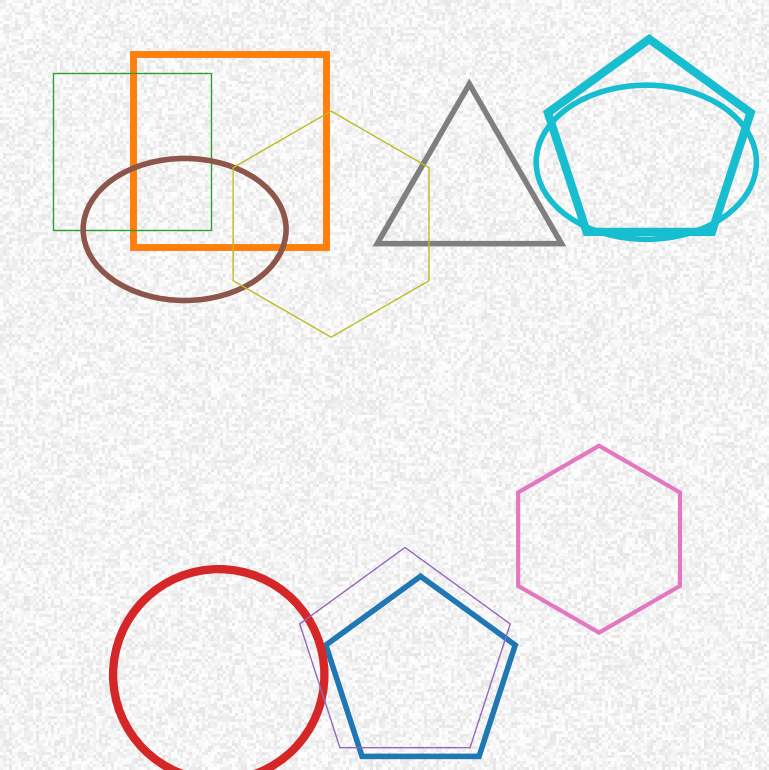[{"shape": "pentagon", "thickness": 2, "radius": 0.65, "center": [0.546, 0.122]}, {"shape": "square", "thickness": 2.5, "radius": 0.63, "center": [0.299, 0.805]}, {"shape": "square", "thickness": 0.5, "radius": 0.51, "center": [0.172, 0.804]}, {"shape": "circle", "thickness": 3, "radius": 0.69, "center": [0.284, 0.124]}, {"shape": "pentagon", "thickness": 0.5, "radius": 0.72, "center": [0.526, 0.145]}, {"shape": "oval", "thickness": 2, "radius": 0.66, "center": [0.24, 0.702]}, {"shape": "hexagon", "thickness": 1.5, "radius": 0.61, "center": [0.778, 0.3]}, {"shape": "triangle", "thickness": 2, "radius": 0.69, "center": [0.61, 0.753]}, {"shape": "hexagon", "thickness": 0.5, "radius": 0.73, "center": [0.43, 0.709]}, {"shape": "oval", "thickness": 2, "radius": 0.72, "center": [0.839, 0.789]}, {"shape": "pentagon", "thickness": 3, "radius": 0.69, "center": [0.843, 0.811]}]